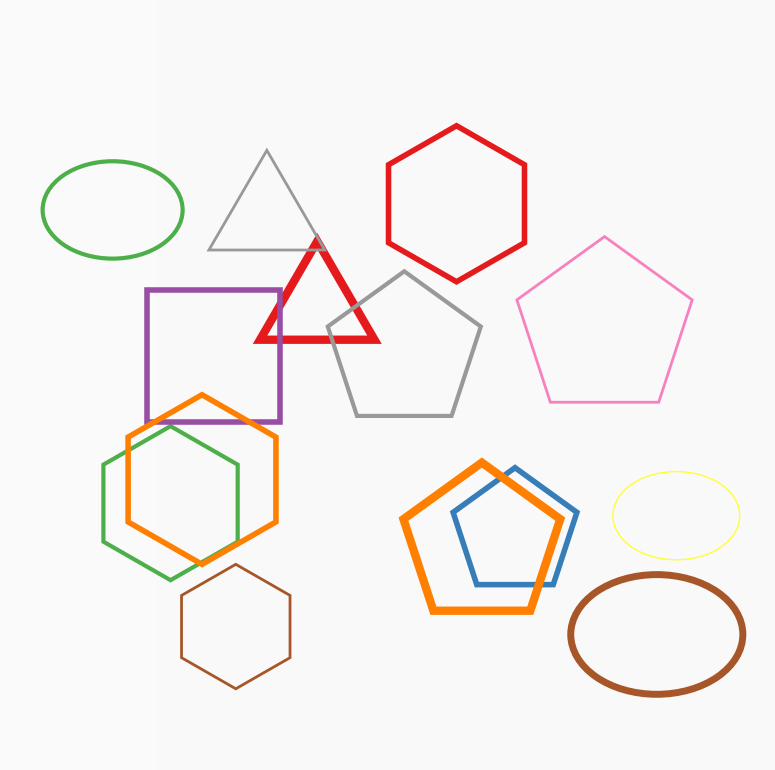[{"shape": "triangle", "thickness": 3, "radius": 0.43, "center": [0.409, 0.601]}, {"shape": "hexagon", "thickness": 2, "radius": 0.51, "center": [0.589, 0.735]}, {"shape": "pentagon", "thickness": 2, "radius": 0.42, "center": [0.665, 0.309]}, {"shape": "hexagon", "thickness": 1.5, "radius": 0.5, "center": [0.22, 0.347]}, {"shape": "oval", "thickness": 1.5, "radius": 0.45, "center": [0.145, 0.727]}, {"shape": "square", "thickness": 2, "radius": 0.43, "center": [0.276, 0.538]}, {"shape": "pentagon", "thickness": 3, "radius": 0.53, "center": [0.622, 0.293]}, {"shape": "hexagon", "thickness": 2, "radius": 0.55, "center": [0.261, 0.377]}, {"shape": "oval", "thickness": 0.5, "radius": 0.41, "center": [0.873, 0.33]}, {"shape": "hexagon", "thickness": 1, "radius": 0.4, "center": [0.304, 0.186]}, {"shape": "oval", "thickness": 2.5, "radius": 0.56, "center": [0.847, 0.176]}, {"shape": "pentagon", "thickness": 1, "radius": 0.59, "center": [0.78, 0.574]}, {"shape": "triangle", "thickness": 1, "radius": 0.43, "center": [0.344, 0.718]}, {"shape": "pentagon", "thickness": 1.5, "radius": 0.52, "center": [0.522, 0.544]}]